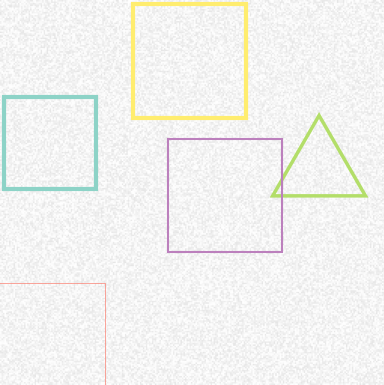[{"shape": "square", "thickness": 3, "radius": 0.6, "center": [0.13, 0.629]}, {"shape": "square", "thickness": 0.5, "radius": 0.73, "center": [0.128, 0.119]}, {"shape": "triangle", "thickness": 2.5, "radius": 0.7, "center": [0.829, 0.561]}, {"shape": "square", "thickness": 1.5, "radius": 0.74, "center": [0.585, 0.492]}, {"shape": "square", "thickness": 3, "radius": 0.74, "center": [0.492, 0.842]}]